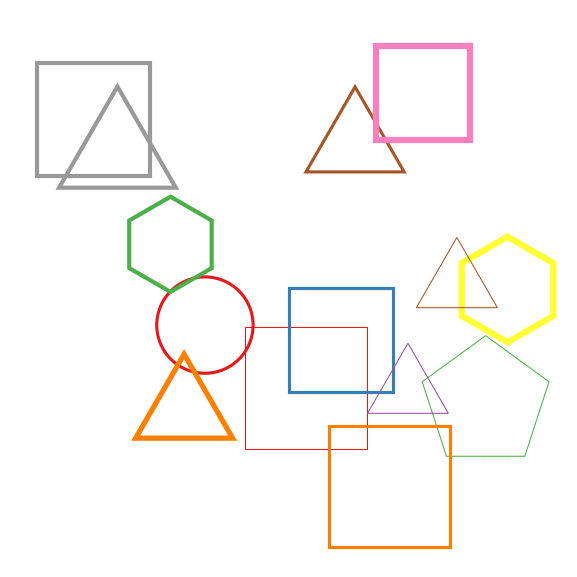[{"shape": "square", "thickness": 0.5, "radius": 0.53, "center": [0.53, 0.327]}, {"shape": "circle", "thickness": 1.5, "radius": 0.42, "center": [0.355, 0.436]}, {"shape": "square", "thickness": 1.5, "radius": 0.45, "center": [0.591, 0.41]}, {"shape": "pentagon", "thickness": 0.5, "radius": 0.58, "center": [0.841, 0.302]}, {"shape": "hexagon", "thickness": 2, "radius": 0.41, "center": [0.295, 0.576]}, {"shape": "triangle", "thickness": 0.5, "radius": 0.4, "center": [0.706, 0.324]}, {"shape": "triangle", "thickness": 2.5, "radius": 0.48, "center": [0.319, 0.289]}, {"shape": "square", "thickness": 1.5, "radius": 0.52, "center": [0.675, 0.156]}, {"shape": "hexagon", "thickness": 3, "radius": 0.46, "center": [0.879, 0.498]}, {"shape": "triangle", "thickness": 1.5, "radius": 0.49, "center": [0.615, 0.751]}, {"shape": "triangle", "thickness": 0.5, "radius": 0.41, "center": [0.791, 0.507]}, {"shape": "square", "thickness": 3, "radius": 0.41, "center": [0.732, 0.838]}, {"shape": "triangle", "thickness": 2, "radius": 0.58, "center": [0.203, 0.732]}, {"shape": "square", "thickness": 2, "radius": 0.49, "center": [0.162, 0.792]}]